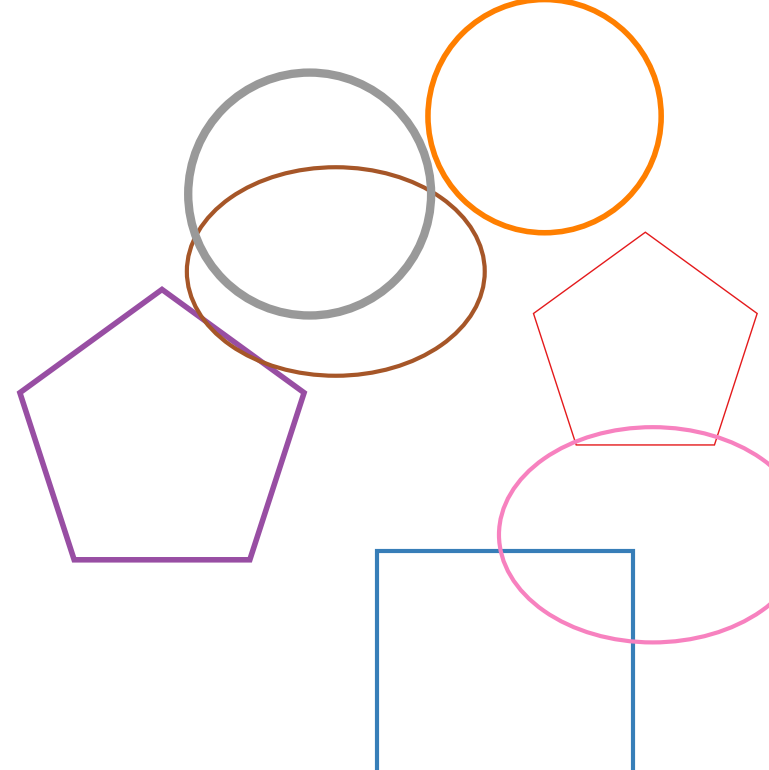[{"shape": "pentagon", "thickness": 0.5, "radius": 0.76, "center": [0.838, 0.546]}, {"shape": "square", "thickness": 1.5, "radius": 0.83, "center": [0.656, 0.118]}, {"shape": "pentagon", "thickness": 2, "radius": 0.97, "center": [0.21, 0.43]}, {"shape": "circle", "thickness": 2, "radius": 0.76, "center": [0.707, 0.849]}, {"shape": "oval", "thickness": 1.5, "radius": 0.97, "center": [0.436, 0.647]}, {"shape": "oval", "thickness": 1.5, "radius": 1.0, "center": [0.848, 0.305]}, {"shape": "circle", "thickness": 3, "radius": 0.79, "center": [0.402, 0.748]}]